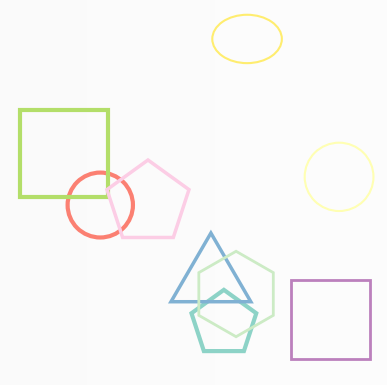[{"shape": "pentagon", "thickness": 3, "radius": 0.44, "center": [0.578, 0.159]}, {"shape": "circle", "thickness": 1.5, "radius": 0.44, "center": [0.875, 0.541]}, {"shape": "circle", "thickness": 3, "radius": 0.42, "center": [0.259, 0.467]}, {"shape": "triangle", "thickness": 2.5, "radius": 0.59, "center": [0.544, 0.276]}, {"shape": "square", "thickness": 3, "radius": 0.56, "center": [0.165, 0.602]}, {"shape": "pentagon", "thickness": 2.5, "radius": 0.56, "center": [0.382, 0.473]}, {"shape": "square", "thickness": 2, "radius": 0.51, "center": [0.853, 0.17]}, {"shape": "hexagon", "thickness": 2, "radius": 0.55, "center": [0.609, 0.236]}, {"shape": "oval", "thickness": 1.5, "radius": 0.45, "center": [0.638, 0.899]}]